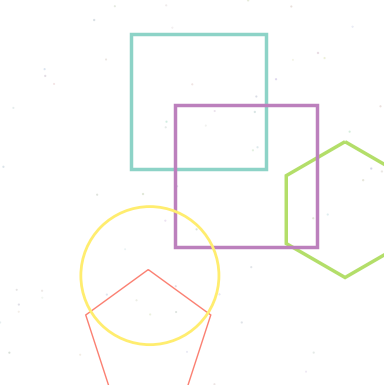[{"shape": "square", "thickness": 2.5, "radius": 0.88, "center": [0.516, 0.736]}, {"shape": "pentagon", "thickness": 1, "radius": 0.85, "center": [0.385, 0.129]}, {"shape": "hexagon", "thickness": 2.5, "radius": 0.88, "center": [0.896, 0.456]}, {"shape": "square", "thickness": 2.5, "radius": 0.92, "center": [0.638, 0.542]}, {"shape": "circle", "thickness": 2, "radius": 0.9, "center": [0.389, 0.284]}]